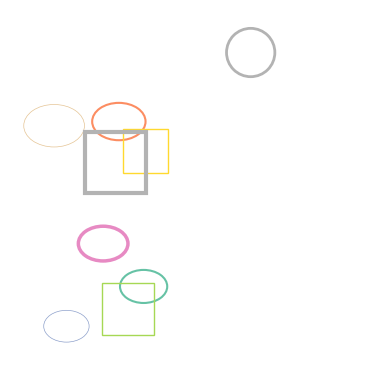[{"shape": "oval", "thickness": 1.5, "radius": 0.31, "center": [0.373, 0.256]}, {"shape": "oval", "thickness": 1.5, "radius": 0.35, "center": [0.309, 0.684]}, {"shape": "oval", "thickness": 0.5, "radius": 0.29, "center": [0.173, 0.153]}, {"shape": "oval", "thickness": 2.5, "radius": 0.32, "center": [0.268, 0.367]}, {"shape": "square", "thickness": 1, "radius": 0.34, "center": [0.332, 0.197]}, {"shape": "square", "thickness": 1, "radius": 0.29, "center": [0.378, 0.608]}, {"shape": "oval", "thickness": 0.5, "radius": 0.39, "center": [0.141, 0.673]}, {"shape": "square", "thickness": 3, "radius": 0.4, "center": [0.3, 0.577]}, {"shape": "circle", "thickness": 2, "radius": 0.31, "center": [0.651, 0.864]}]